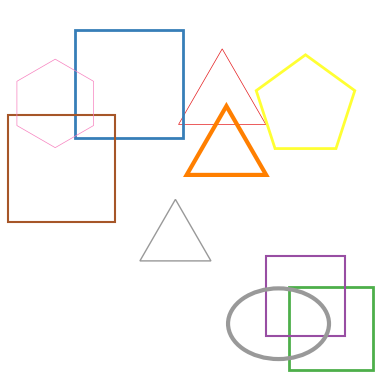[{"shape": "triangle", "thickness": 0.5, "radius": 0.65, "center": [0.577, 0.742]}, {"shape": "square", "thickness": 2, "radius": 0.7, "center": [0.335, 0.783]}, {"shape": "square", "thickness": 2, "radius": 0.54, "center": [0.859, 0.147]}, {"shape": "square", "thickness": 1.5, "radius": 0.52, "center": [0.793, 0.231]}, {"shape": "triangle", "thickness": 3, "radius": 0.6, "center": [0.588, 0.605]}, {"shape": "pentagon", "thickness": 2, "radius": 0.67, "center": [0.794, 0.723]}, {"shape": "square", "thickness": 1.5, "radius": 0.7, "center": [0.16, 0.563]}, {"shape": "hexagon", "thickness": 0.5, "radius": 0.57, "center": [0.143, 0.731]}, {"shape": "oval", "thickness": 3, "radius": 0.66, "center": [0.723, 0.159]}, {"shape": "triangle", "thickness": 1, "radius": 0.53, "center": [0.456, 0.376]}]